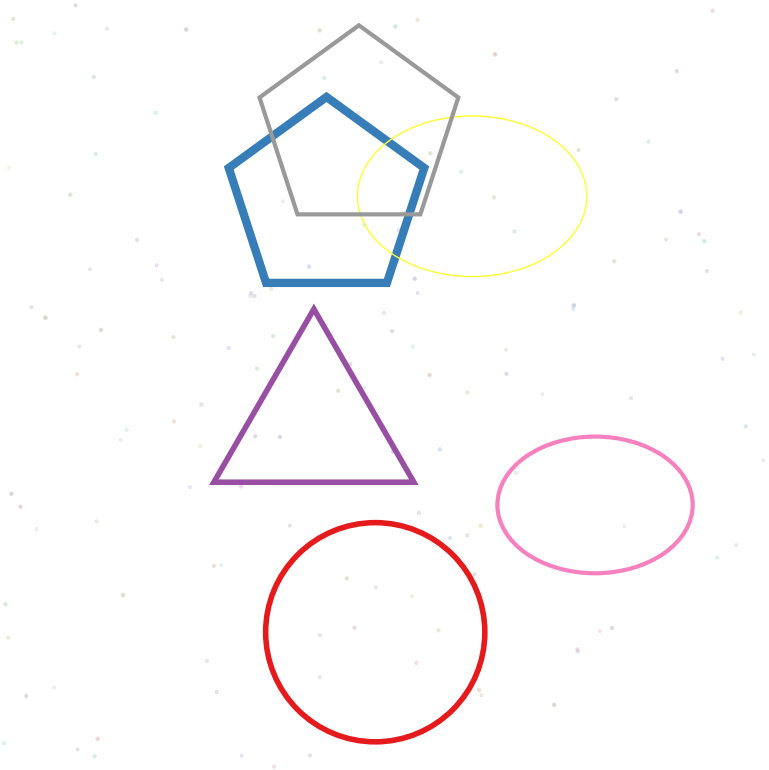[{"shape": "circle", "thickness": 2, "radius": 0.71, "center": [0.487, 0.179]}, {"shape": "pentagon", "thickness": 3, "radius": 0.67, "center": [0.424, 0.741]}, {"shape": "triangle", "thickness": 2, "radius": 0.75, "center": [0.408, 0.449]}, {"shape": "oval", "thickness": 0.5, "radius": 0.75, "center": [0.613, 0.745]}, {"shape": "oval", "thickness": 1.5, "radius": 0.63, "center": [0.773, 0.344]}, {"shape": "pentagon", "thickness": 1.5, "radius": 0.68, "center": [0.466, 0.831]}]